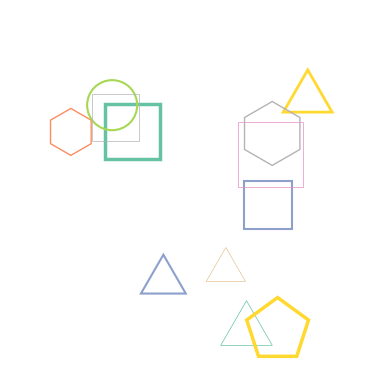[{"shape": "square", "thickness": 2.5, "radius": 0.36, "center": [0.343, 0.658]}, {"shape": "triangle", "thickness": 0.5, "radius": 0.39, "center": [0.64, 0.141]}, {"shape": "hexagon", "thickness": 1, "radius": 0.3, "center": [0.184, 0.657]}, {"shape": "triangle", "thickness": 1.5, "radius": 0.34, "center": [0.424, 0.271]}, {"shape": "square", "thickness": 1.5, "radius": 0.31, "center": [0.695, 0.467]}, {"shape": "square", "thickness": 0.5, "radius": 0.42, "center": [0.702, 0.599]}, {"shape": "circle", "thickness": 1.5, "radius": 0.33, "center": [0.291, 0.727]}, {"shape": "triangle", "thickness": 2, "radius": 0.37, "center": [0.799, 0.745]}, {"shape": "pentagon", "thickness": 2.5, "radius": 0.42, "center": [0.721, 0.143]}, {"shape": "triangle", "thickness": 0.5, "radius": 0.29, "center": [0.587, 0.298]}, {"shape": "square", "thickness": 0.5, "radius": 0.31, "center": [0.3, 0.695]}, {"shape": "hexagon", "thickness": 1, "radius": 0.42, "center": [0.707, 0.653]}]